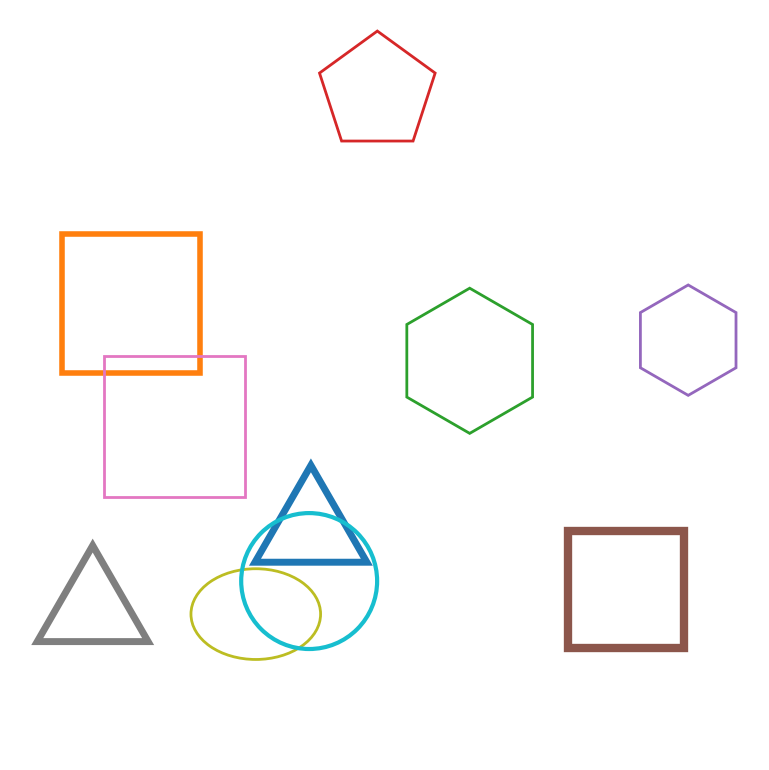[{"shape": "triangle", "thickness": 2.5, "radius": 0.42, "center": [0.404, 0.312]}, {"shape": "square", "thickness": 2, "radius": 0.45, "center": [0.171, 0.606]}, {"shape": "hexagon", "thickness": 1, "radius": 0.47, "center": [0.61, 0.531]}, {"shape": "pentagon", "thickness": 1, "radius": 0.39, "center": [0.49, 0.881]}, {"shape": "hexagon", "thickness": 1, "radius": 0.36, "center": [0.894, 0.558]}, {"shape": "square", "thickness": 3, "radius": 0.38, "center": [0.813, 0.234]}, {"shape": "square", "thickness": 1, "radius": 0.46, "center": [0.227, 0.446]}, {"shape": "triangle", "thickness": 2.5, "radius": 0.42, "center": [0.12, 0.208]}, {"shape": "oval", "thickness": 1, "radius": 0.42, "center": [0.332, 0.202]}, {"shape": "circle", "thickness": 1.5, "radius": 0.44, "center": [0.402, 0.245]}]